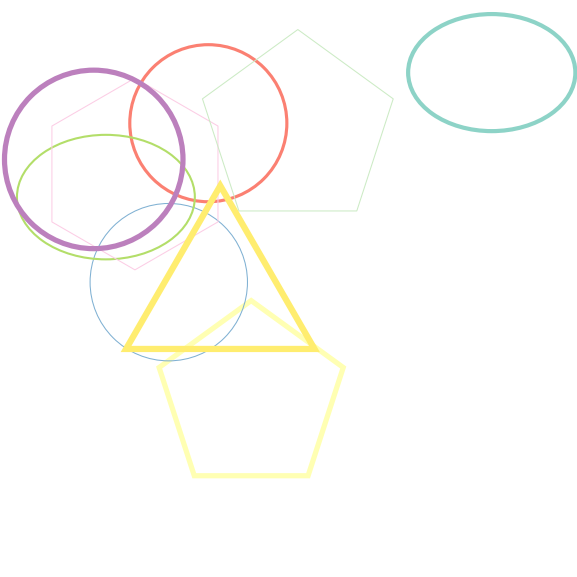[{"shape": "oval", "thickness": 2, "radius": 0.72, "center": [0.852, 0.873]}, {"shape": "pentagon", "thickness": 2.5, "radius": 0.84, "center": [0.435, 0.311]}, {"shape": "circle", "thickness": 1.5, "radius": 0.68, "center": [0.361, 0.786]}, {"shape": "circle", "thickness": 0.5, "radius": 0.68, "center": [0.292, 0.511]}, {"shape": "oval", "thickness": 1, "radius": 0.77, "center": [0.183, 0.658]}, {"shape": "hexagon", "thickness": 0.5, "radius": 0.83, "center": [0.234, 0.698]}, {"shape": "circle", "thickness": 2.5, "radius": 0.77, "center": [0.162, 0.723]}, {"shape": "pentagon", "thickness": 0.5, "radius": 0.87, "center": [0.516, 0.774]}, {"shape": "triangle", "thickness": 3, "radius": 0.94, "center": [0.381, 0.489]}]